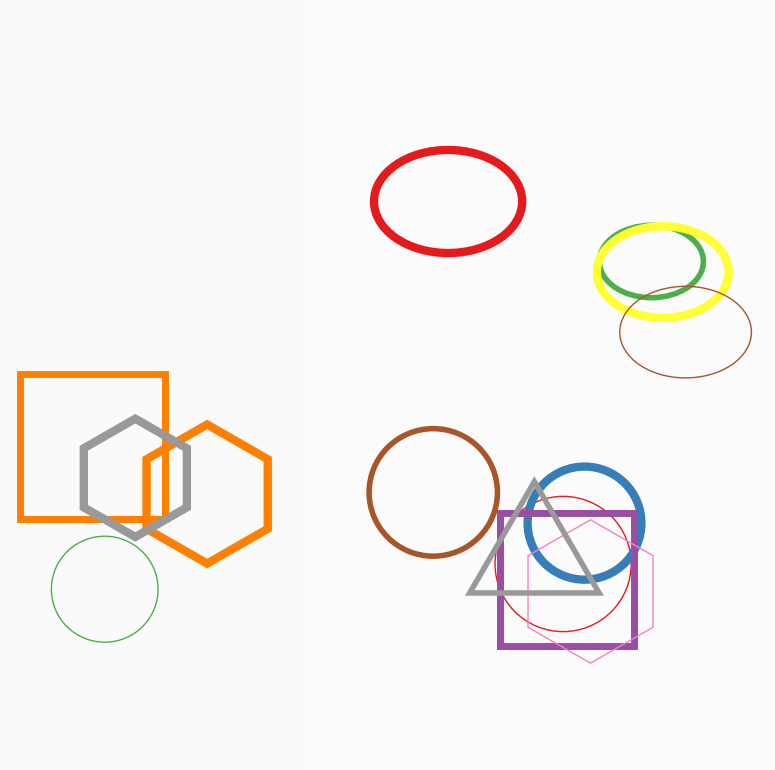[{"shape": "oval", "thickness": 3, "radius": 0.48, "center": [0.578, 0.738]}, {"shape": "circle", "thickness": 0.5, "radius": 0.44, "center": [0.727, 0.268]}, {"shape": "circle", "thickness": 3, "radius": 0.37, "center": [0.754, 0.321]}, {"shape": "oval", "thickness": 2, "radius": 0.34, "center": [0.841, 0.66]}, {"shape": "circle", "thickness": 0.5, "radius": 0.34, "center": [0.135, 0.235]}, {"shape": "square", "thickness": 2.5, "radius": 0.43, "center": [0.731, 0.247]}, {"shape": "square", "thickness": 2.5, "radius": 0.47, "center": [0.119, 0.42]}, {"shape": "hexagon", "thickness": 3, "radius": 0.45, "center": [0.267, 0.358]}, {"shape": "oval", "thickness": 3, "radius": 0.42, "center": [0.855, 0.647]}, {"shape": "circle", "thickness": 2, "radius": 0.41, "center": [0.559, 0.361]}, {"shape": "oval", "thickness": 0.5, "radius": 0.42, "center": [0.885, 0.569]}, {"shape": "hexagon", "thickness": 0.5, "radius": 0.47, "center": [0.762, 0.232]}, {"shape": "hexagon", "thickness": 3, "radius": 0.38, "center": [0.175, 0.379]}, {"shape": "triangle", "thickness": 2, "radius": 0.48, "center": [0.69, 0.278]}]